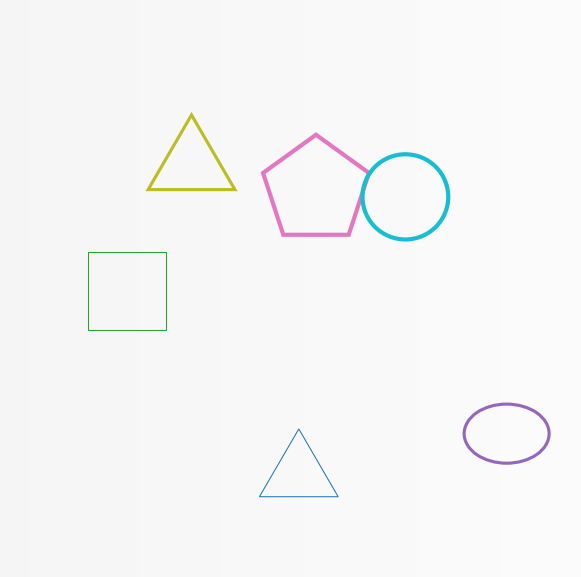[{"shape": "triangle", "thickness": 0.5, "radius": 0.39, "center": [0.514, 0.178]}, {"shape": "square", "thickness": 0.5, "radius": 0.34, "center": [0.219, 0.495]}, {"shape": "oval", "thickness": 1.5, "radius": 0.37, "center": [0.872, 0.248]}, {"shape": "pentagon", "thickness": 2, "radius": 0.48, "center": [0.544, 0.67]}, {"shape": "triangle", "thickness": 1.5, "radius": 0.43, "center": [0.329, 0.714]}, {"shape": "circle", "thickness": 2, "radius": 0.37, "center": [0.697, 0.658]}]